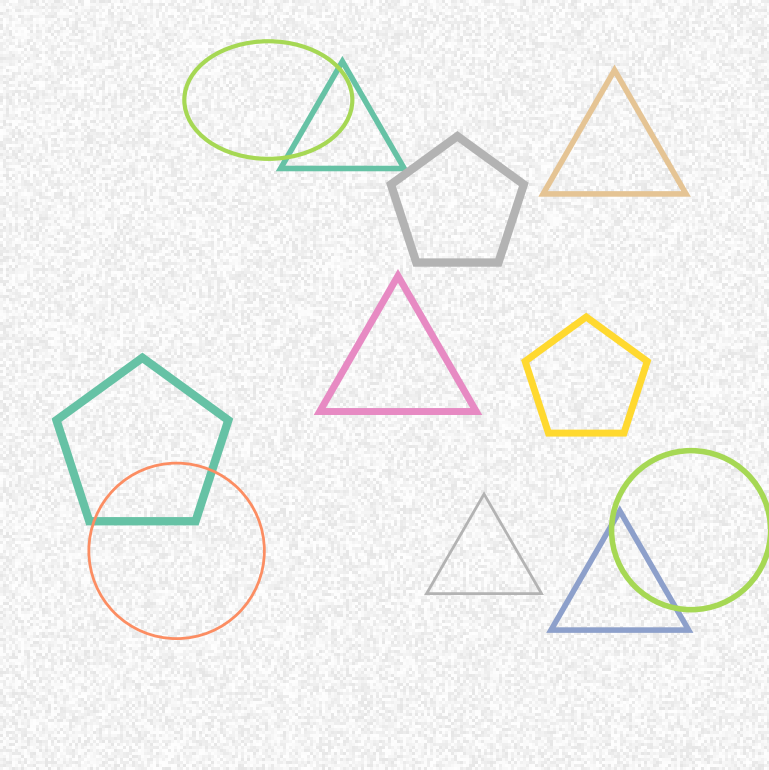[{"shape": "triangle", "thickness": 2, "radius": 0.46, "center": [0.445, 0.828]}, {"shape": "pentagon", "thickness": 3, "radius": 0.59, "center": [0.185, 0.418]}, {"shape": "circle", "thickness": 1, "radius": 0.57, "center": [0.229, 0.285]}, {"shape": "triangle", "thickness": 2, "radius": 0.52, "center": [0.805, 0.233]}, {"shape": "triangle", "thickness": 2.5, "radius": 0.59, "center": [0.517, 0.524]}, {"shape": "circle", "thickness": 2, "radius": 0.52, "center": [0.897, 0.311]}, {"shape": "oval", "thickness": 1.5, "radius": 0.55, "center": [0.348, 0.87]}, {"shape": "pentagon", "thickness": 2.5, "radius": 0.42, "center": [0.761, 0.505]}, {"shape": "triangle", "thickness": 2, "radius": 0.54, "center": [0.798, 0.802]}, {"shape": "pentagon", "thickness": 3, "radius": 0.45, "center": [0.594, 0.732]}, {"shape": "triangle", "thickness": 1, "radius": 0.43, "center": [0.629, 0.272]}]